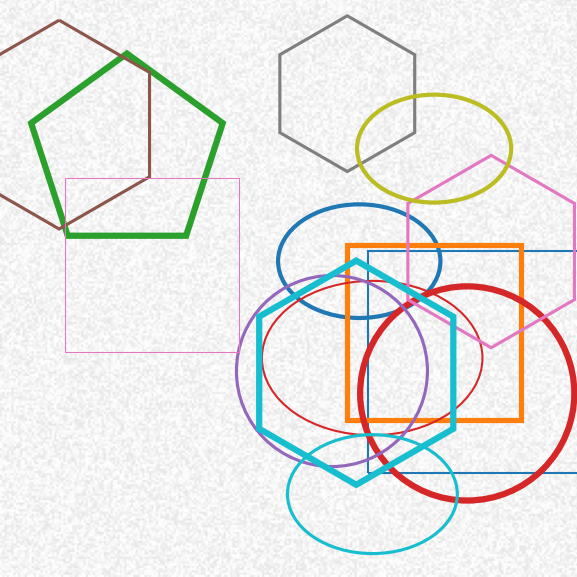[{"shape": "square", "thickness": 1, "radius": 0.96, "center": [0.829, 0.372]}, {"shape": "oval", "thickness": 2, "radius": 0.7, "center": [0.622, 0.547]}, {"shape": "square", "thickness": 2.5, "radius": 0.75, "center": [0.752, 0.423]}, {"shape": "pentagon", "thickness": 3, "radius": 0.87, "center": [0.22, 0.732]}, {"shape": "circle", "thickness": 3, "radius": 0.93, "center": [0.809, 0.318]}, {"shape": "oval", "thickness": 1, "radius": 0.95, "center": [0.645, 0.379]}, {"shape": "circle", "thickness": 1.5, "radius": 0.83, "center": [0.575, 0.357]}, {"shape": "hexagon", "thickness": 1.5, "radius": 0.9, "center": [0.102, 0.783]}, {"shape": "hexagon", "thickness": 1.5, "radius": 0.83, "center": [0.85, 0.564]}, {"shape": "square", "thickness": 0.5, "radius": 0.75, "center": [0.263, 0.541]}, {"shape": "hexagon", "thickness": 1.5, "radius": 0.67, "center": [0.601, 0.837]}, {"shape": "oval", "thickness": 2, "radius": 0.67, "center": [0.752, 0.742]}, {"shape": "hexagon", "thickness": 3, "radius": 0.97, "center": [0.617, 0.354]}, {"shape": "oval", "thickness": 1.5, "radius": 0.74, "center": [0.645, 0.144]}]